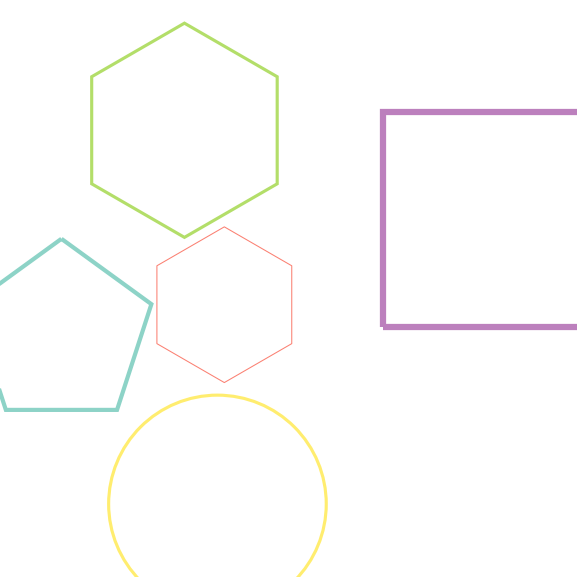[{"shape": "pentagon", "thickness": 2, "radius": 0.82, "center": [0.106, 0.422]}, {"shape": "hexagon", "thickness": 0.5, "radius": 0.67, "center": [0.388, 0.471]}, {"shape": "hexagon", "thickness": 1.5, "radius": 0.93, "center": [0.319, 0.774]}, {"shape": "square", "thickness": 3, "radius": 0.93, "center": [0.85, 0.618]}, {"shape": "circle", "thickness": 1.5, "radius": 0.94, "center": [0.377, 0.126]}]